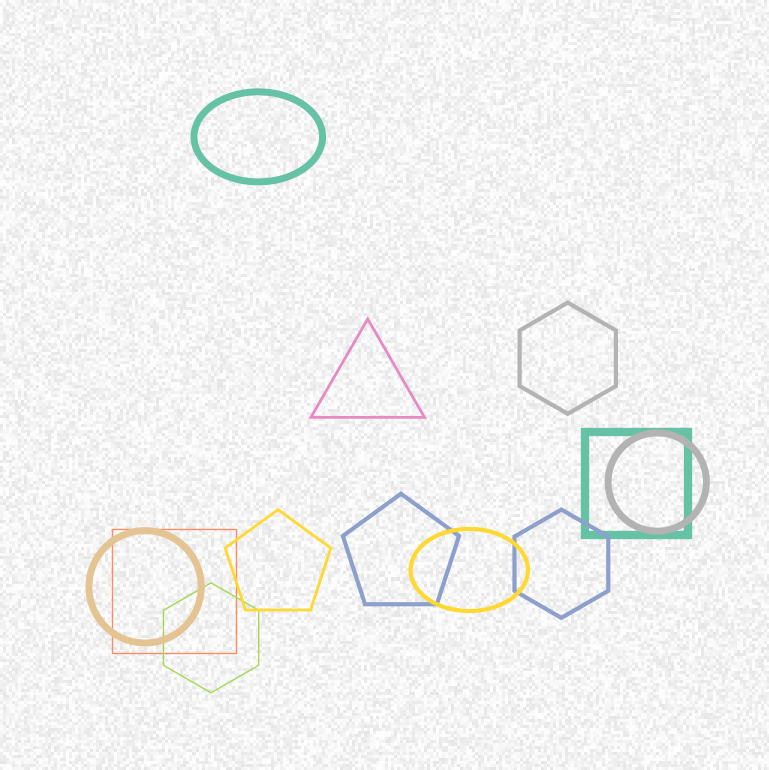[{"shape": "oval", "thickness": 2.5, "radius": 0.42, "center": [0.335, 0.822]}, {"shape": "square", "thickness": 3, "radius": 0.34, "center": [0.827, 0.372]}, {"shape": "square", "thickness": 0.5, "radius": 0.4, "center": [0.226, 0.232]}, {"shape": "pentagon", "thickness": 1.5, "radius": 0.4, "center": [0.521, 0.279]}, {"shape": "hexagon", "thickness": 1.5, "radius": 0.35, "center": [0.729, 0.268]}, {"shape": "triangle", "thickness": 1, "radius": 0.43, "center": [0.478, 0.501]}, {"shape": "hexagon", "thickness": 0.5, "radius": 0.36, "center": [0.274, 0.172]}, {"shape": "pentagon", "thickness": 1, "radius": 0.36, "center": [0.361, 0.266]}, {"shape": "oval", "thickness": 1.5, "radius": 0.38, "center": [0.609, 0.26]}, {"shape": "circle", "thickness": 2.5, "radius": 0.36, "center": [0.188, 0.238]}, {"shape": "circle", "thickness": 2.5, "radius": 0.32, "center": [0.854, 0.374]}, {"shape": "hexagon", "thickness": 1.5, "radius": 0.36, "center": [0.737, 0.535]}]